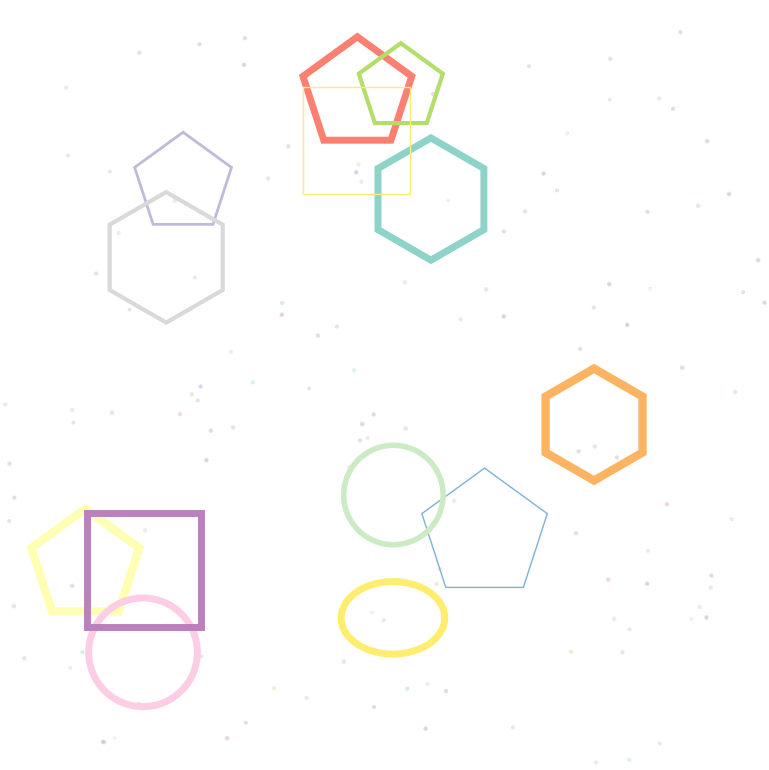[{"shape": "hexagon", "thickness": 2.5, "radius": 0.4, "center": [0.56, 0.741]}, {"shape": "pentagon", "thickness": 3, "radius": 0.37, "center": [0.111, 0.266]}, {"shape": "pentagon", "thickness": 1, "radius": 0.33, "center": [0.238, 0.762]}, {"shape": "pentagon", "thickness": 2.5, "radius": 0.37, "center": [0.464, 0.878]}, {"shape": "pentagon", "thickness": 0.5, "radius": 0.43, "center": [0.629, 0.306]}, {"shape": "hexagon", "thickness": 3, "radius": 0.36, "center": [0.771, 0.449]}, {"shape": "pentagon", "thickness": 1.5, "radius": 0.29, "center": [0.521, 0.887]}, {"shape": "circle", "thickness": 2.5, "radius": 0.35, "center": [0.186, 0.153]}, {"shape": "hexagon", "thickness": 1.5, "radius": 0.42, "center": [0.216, 0.666]}, {"shape": "square", "thickness": 2.5, "radius": 0.37, "center": [0.187, 0.26]}, {"shape": "circle", "thickness": 2, "radius": 0.32, "center": [0.511, 0.357]}, {"shape": "square", "thickness": 0.5, "radius": 0.35, "center": [0.463, 0.817]}, {"shape": "oval", "thickness": 2.5, "radius": 0.34, "center": [0.51, 0.198]}]